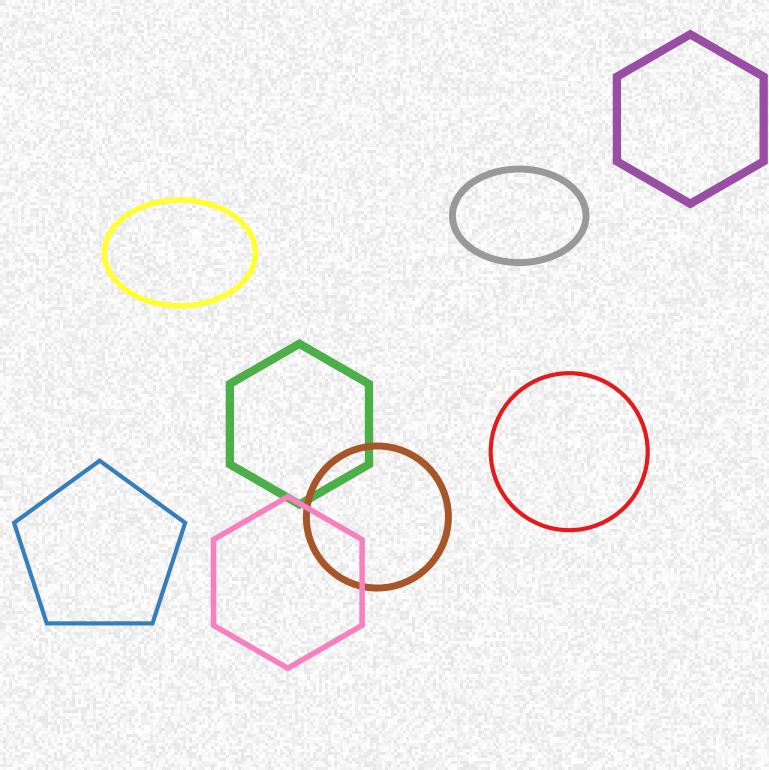[{"shape": "circle", "thickness": 1.5, "radius": 0.51, "center": [0.739, 0.413]}, {"shape": "pentagon", "thickness": 1.5, "radius": 0.58, "center": [0.129, 0.285]}, {"shape": "hexagon", "thickness": 3, "radius": 0.52, "center": [0.389, 0.449]}, {"shape": "hexagon", "thickness": 3, "radius": 0.55, "center": [0.896, 0.845]}, {"shape": "oval", "thickness": 2, "radius": 0.49, "center": [0.234, 0.671]}, {"shape": "circle", "thickness": 2.5, "radius": 0.46, "center": [0.49, 0.329]}, {"shape": "hexagon", "thickness": 2, "radius": 0.56, "center": [0.374, 0.244]}, {"shape": "oval", "thickness": 2.5, "radius": 0.43, "center": [0.674, 0.72]}]